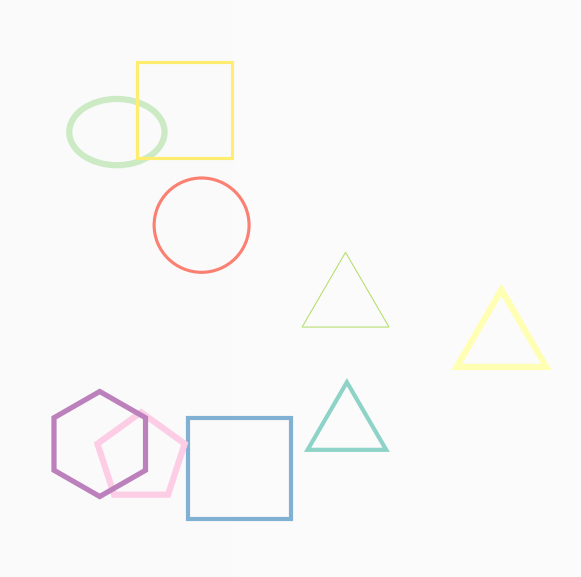[{"shape": "triangle", "thickness": 2, "radius": 0.39, "center": [0.597, 0.259]}, {"shape": "triangle", "thickness": 3, "radius": 0.44, "center": [0.863, 0.408]}, {"shape": "circle", "thickness": 1.5, "radius": 0.41, "center": [0.347, 0.609]}, {"shape": "square", "thickness": 2, "radius": 0.44, "center": [0.412, 0.188]}, {"shape": "triangle", "thickness": 0.5, "radius": 0.43, "center": [0.594, 0.476]}, {"shape": "pentagon", "thickness": 3, "radius": 0.39, "center": [0.243, 0.206]}, {"shape": "hexagon", "thickness": 2.5, "radius": 0.45, "center": [0.172, 0.23]}, {"shape": "oval", "thickness": 3, "radius": 0.41, "center": [0.201, 0.77]}, {"shape": "square", "thickness": 1.5, "radius": 0.41, "center": [0.317, 0.809]}]